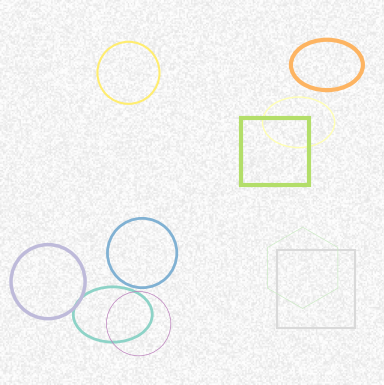[{"shape": "oval", "thickness": 2, "radius": 0.51, "center": [0.293, 0.183]}, {"shape": "oval", "thickness": 1, "radius": 0.47, "center": [0.776, 0.682]}, {"shape": "circle", "thickness": 2.5, "radius": 0.48, "center": [0.125, 0.268]}, {"shape": "circle", "thickness": 2, "radius": 0.45, "center": [0.369, 0.343]}, {"shape": "oval", "thickness": 3, "radius": 0.47, "center": [0.849, 0.831]}, {"shape": "square", "thickness": 3, "radius": 0.44, "center": [0.715, 0.606]}, {"shape": "square", "thickness": 1.5, "radius": 0.51, "center": [0.821, 0.249]}, {"shape": "circle", "thickness": 0.5, "radius": 0.42, "center": [0.36, 0.159]}, {"shape": "hexagon", "thickness": 0.5, "radius": 0.53, "center": [0.786, 0.304]}, {"shape": "circle", "thickness": 1.5, "radius": 0.4, "center": [0.334, 0.811]}]